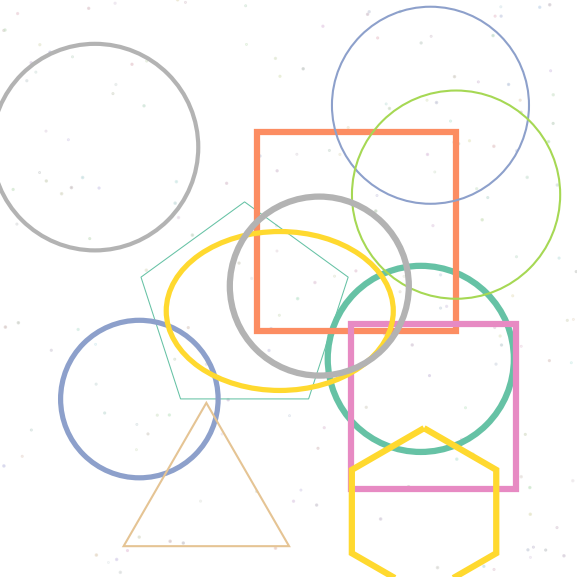[{"shape": "circle", "thickness": 3, "radius": 0.81, "center": [0.729, 0.378]}, {"shape": "pentagon", "thickness": 0.5, "radius": 0.94, "center": [0.424, 0.461]}, {"shape": "square", "thickness": 3, "radius": 0.86, "center": [0.618, 0.598]}, {"shape": "circle", "thickness": 2.5, "radius": 0.68, "center": [0.241, 0.308]}, {"shape": "circle", "thickness": 1, "radius": 0.85, "center": [0.745, 0.817]}, {"shape": "square", "thickness": 3, "radius": 0.71, "center": [0.751, 0.295]}, {"shape": "circle", "thickness": 1, "radius": 0.9, "center": [0.79, 0.662]}, {"shape": "hexagon", "thickness": 3, "radius": 0.72, "center": [0.734, 0.113]}, {"shape": "oval", "thickness": 2.5, "radius": 0.98, "center": [0.484, 0.461]}, {"shape": "triangle", "thickness": 1, "radius": 0.83, "center": [0.357, 0.136]}, {"shape": "circle", "thickness": 3, "radius": 0.77, "center": [0.553, 0.504]}, {"shape": "circle", "thickness": 2, "radius": 0.89, "center": [0.164, 0.744]}]